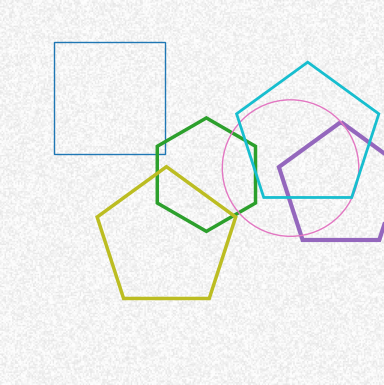[{"shape": "square", "thickness": 1, "radius": 0.72, "center": [0.284, 0.746]}, {"shape": "hexagon", "thickness": 2.5, "radius": 0.74, "center": [0.536, 0.546]}, {"shape": "pentagon", "thickness": 3, "radius": 0.85, "center": [0.886, 0.514]}, {"shape": "circle", "thickness": 1, "radius": 0.89, "center": [0.755, 0.563]}, {"shape": "pentagon", "thickness": 2.5, "radius": 0.95, "center": [0.432, 0.378]}, {"shape": "pentagon", "thickness": 2, "radius": 0.97, "center": [0.799, 0.644]}]